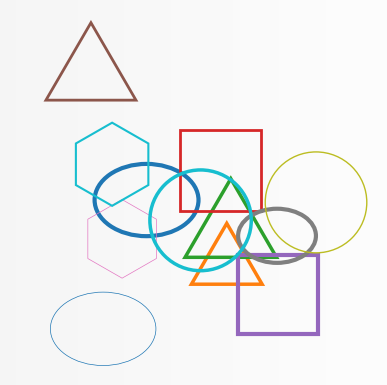[{"shape": "oval", "thickness": 3, "radius": 0.67, "center": [0.378, 0.48]}, {"shape": "oval", "thickness": 0.5, "radius": 0.68, "center": [0.266, 0.146]}, {"shape": "triangle", "thickness": 2.5, "radius": 0.53, "center": [0.585, 0.314]}, {"shape": "triangle", "thickness": 2.5, "radius": 0.68, "center": [0.596, 0.4]}, {"shape": "square", "thickness": 2, "radius": 0.52, "center": [0.569, 0.557]}, {"shape": "square", "thickness": 3, "radius": 0.51, "center": [0.718, 0.236]}, {"shape": "triangle", "thickness": 2, "radius": 0.67, "center": [0.235, 0.807]}, {"shape": "hexagon", "thickness": 0.5, "radius": 0.51, "center": [0.315, 0.38]}, {"shape": "oval", "thickness": 3, "radius": 0.5, "center": [0.715, 0.388]}, {"shape": "circle", "thickness": 1, "radius": 0.66, "center": [0.816, 0.474]}, {"shape": "hexagon", "thickness": 1.5, "radius": 0.54, "center": [0.289, 0.573]}, {"shape": "circle", "thickness": 2.5, "radius": 0.65, "center": [0.518, 0.428]}]